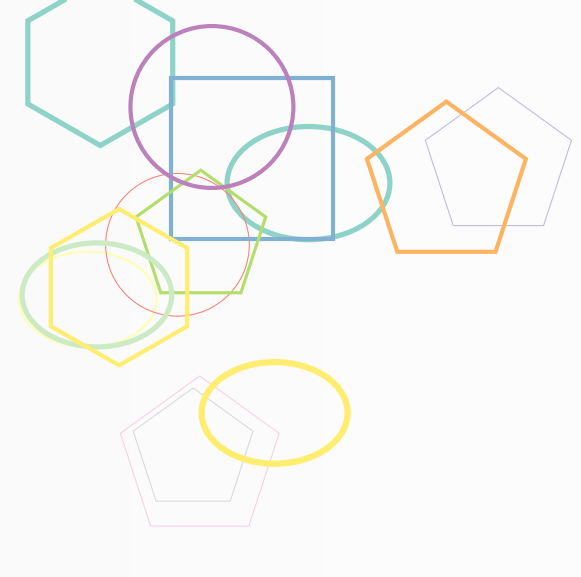[{"shape": "hexagon", "thickness": 2.5, "radius": 0.72, "center": [0.173, 0.891]}, {"shape": "oval", "thickness": 2.5, "radius": 0.7, "center": [0.531, 0.682]}, {"shape": "oval", "thickness": 1, "radius": 0.59, "center": [0.151, 0.481]}, {"shape": "pentagon", "thickness": 0.5, "radius": 0.66, "center": [0.857, 0.715]}, {"shape": "circle", "thickness": 0.5, "radius": 0.62, "center": [0.305, 0.575]}, {"shape": "square", "thickness": 2, "radius": 0.69, "center": [0.433, 0.725]}, {"shape": "pentagon", "thickness": 2, "radius": 0.72, "center": [0.768, 0.679]}, {"shape": "pentagon", "thickness": 1.5, "radius": 0.59, "center": [0.346, 0.587]}, {"shape": "pentagon", "thickness": 0.5, "radius": 0.72, "center": [0.344, 0.204]}, {"shape": "pentagon", "thickness": 0.5, "radius": 0.54, "center": [0.332, 0.219]}, {"shape": "circle", "thickness": 2, "radius": 0.7, "center": [0.365, 0.814]}, {"shape": "oval", "thickness": 2.5, "radius": 0.64, "center": [0.167, 0.488]}, {"shape": "oval", "thickness": 3, "radius": 0.63, "center": [0.472, 0.284]}, {"shape": "hexagon", "thickness": 2, "radius": 0.68, "center": [0.205, 0.502]}]